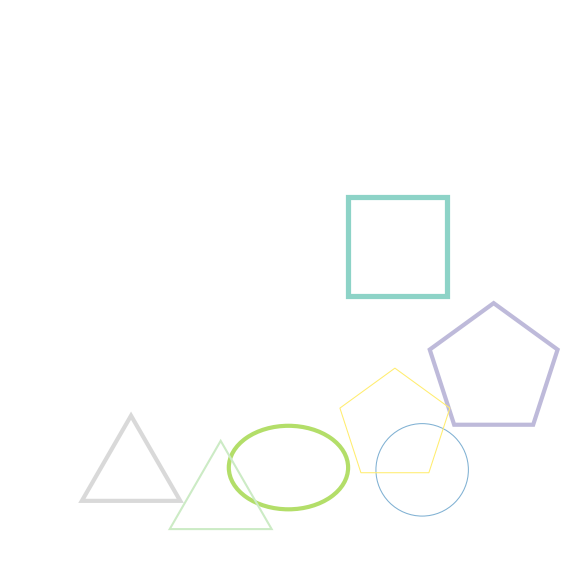[{"shape": "square", "thickness": 2.5, "radius": 0.43, "center": [0.688, 0.573]}, {"shape": "pentagon", "thickness": 2, "radius": 0.58, "center": [0.855, 0.358]}, {"shape": "circle", "thickness": 0.5, "radius": 0.4, "center": [0.731, 0.186]}, {"shape": "oval", "thickness": 2, "radius": 0.52, "center": [0.499, 0.19]}, {"shape": "triangle", "thickness": 2, "radius": 0.49, "center": [0.227, 0.181]}, {"shape": "triangle", "thickness": 1, "radius": 0.51, "center": [0.382, 0.134]}, {"shape": "pentagon", "thickness": 0.5, "radius": 0.5, "center": [0.684, 0.262]}]